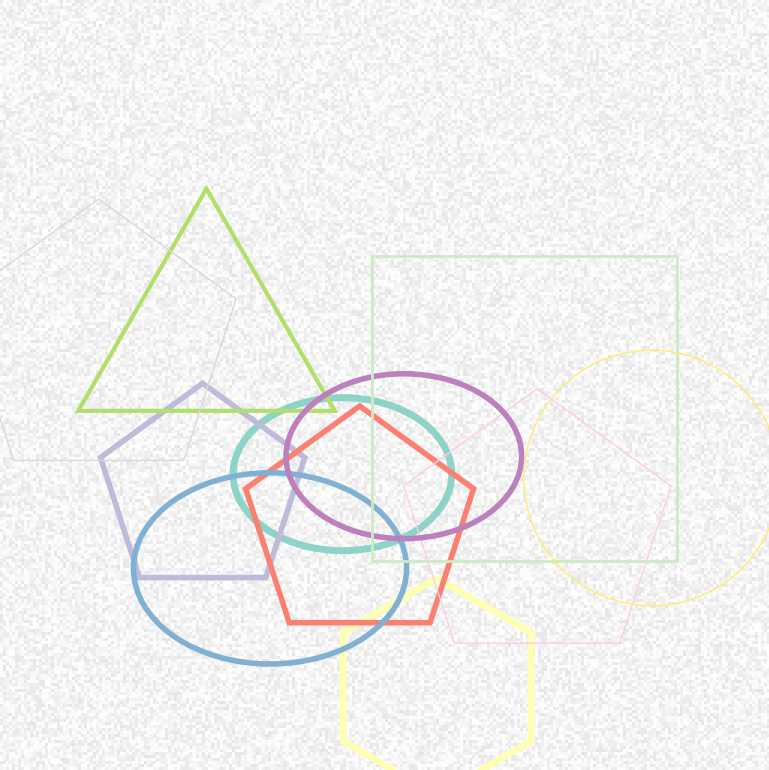[{"shape": "oval", "thickness": 2.5, "radius": 0.71, "center": [0.445, 0.384]}, {"shape": "hexagon", "thickness": 2.5, "radius": 0.7, "center": [0.568, 0.108]}, {"shape": "pentagon", "thickness": 2, "radius": 0.7, "center": [0.263, 0.363]}, {"shape": "pentagon", "thickness": 2, "radius": 0.78, "center": [0.467, 0.317]}, {"shape": "oval", "thickness": 2, "radius": 0.89, "center": [0.351, 0.262]}, {"shape": "triangle", "thickness": 1.5, "radius": 0.96, "center": [0.268, 0.563]}, {"shape": "pentagon", "thickness": 0.5, "radius": 0.91, "center": [0.698, 0.312]}, {"shape": "pentagon", "thickness": 0.5, "radius": 0.94, "center": [0.128, 0.554]}, {"shape": "oval", "thickness": 2, "radius": 0.76, "center": [0.524, 0.408]}, {"shape": "square", "thickness": 1, "radius": 0.99, "center": [0.681, 0.469]}, {"shape": "circle", "thickness": 0.5, "radius": 0.83, "center": [0.846, 0.379]}]